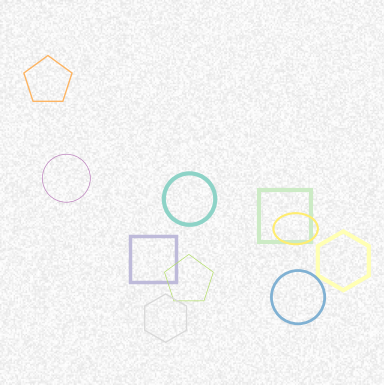[{"shape": "circle", "thickness": 3, "radius": 0.33, "center": [0.492, 0.483]}, {"shape": "hexagon", "thickness": 3, "radius": 0.38, "center": [0.892, 0.323]}, {"shape": "square", "thickness": 2.5, "radius": 0.3, "center": [0.397, 0.327]}, {"shape": "circle", "thickness": 2, "radius": 0.35, "center": [0.774, 0.228]}, {"shape": "pentagon", "thickness": 1, "radius": 0.33, "center": [0.125, 0.79]}, {"shape": "pentagon", "thickness": 0.5, "radius": 0.33, "center": [0.491, 0.273]}, {"shape": "hexagon", "thickness": 1, "radius": 0.31, "center": [0.43, 0.174]}, {"shape": "circle", "thickness": 0.5, "radius": 0.31, "center": [0.172, 0.537]}, {"shape": "square", "thickness": 3, "radius": 0.33, "center": [0.741, 0.439]}, {"shape": "oval", "thickness": 1.5, "radius": 0.29, "center": [0.768, 0.406]}]